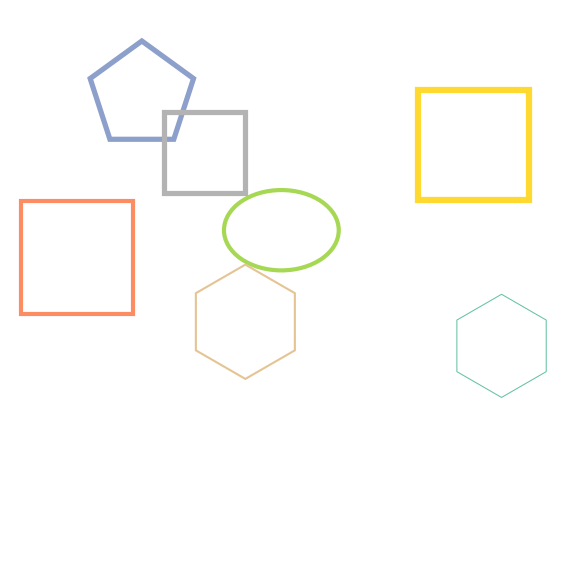[{"shape": "hexagon", "thickness": 0.5, "radius": 0.45, "center": [0.868, 0.4]}, {"shape": "square", "thickness": 2, "radius": 0.49, "center": [0.133, 0.553]}, {"shape": "pentagon", "thickness": 2.5, "radius": 0.47, "center": [0.246, 0.834]}, {"shape": "oval", "thickness": 2, "radius": 0.5, "center": [0.487, 0.6]}, {"shape": "square", "thickness": 3, "radius": 0.48, "center": [0.819, 0.748]}, {"shape": "hexagon", "thickness": 1, "radius": 0.49, "center": [0.425, 0.442]}, {"shape": "square", "thickness": 2.5, "radius": 0.35, "center": [0.354, 0.735]}]